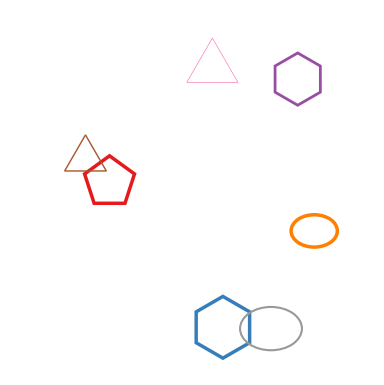[{"shape": "pentagon", "thickness": 2.5, "radius": 0.34, "center": [0.285, 0.527]}, {"shape": "hexagon", "thickness": 2.5, "radius": 0.4, "center": [0.579, 0.15]}, {"shape": "hexagon", "thickness": 2, "radius": 0.34, "center": [0.773, 0.795]}, {"shape": "oval", "thickness": 2.5, "radius": 0.3, "center": [0.816, 0.4]}, {"shape": "triangle", "thickness": 1, "radius": 0.31, "center": [0.222, 0.587]}, {"shape": "triangle", "thickness": 0.5, "radius": 0.38, "center": [0.552, 0.824]}, {"shape": "oval", "thickness": 1.5, "radius": 0.4, "center": [0.704, 0.146]}]